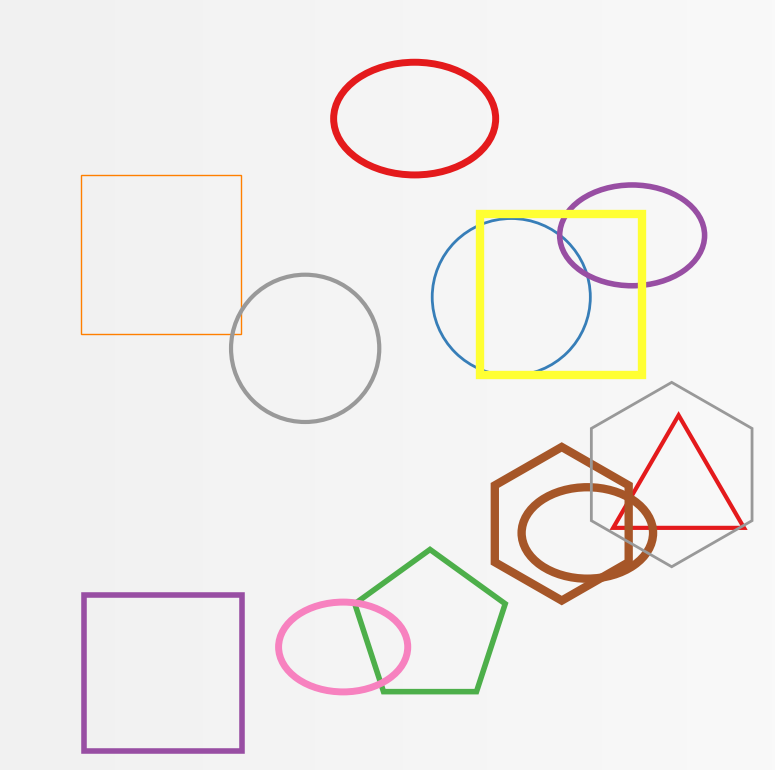[{"shape": "oval", "thickness": 2.5, "radius": 0.52, "center": [0.535, 0.846]}, {"shape": "triangle", "thickness": 1.5, "radius": 0.49, "center": [0.876, 0.363]}, {"shape": "circle", "thickness": 1, "radius": 0.51, "center": [0.66, 0.614]}, {"shape": "pentagon", "thickness": 2, "radius": 0.51, "center": [0.555, 0.184]}, {"shape": "square", "thickness": 2, "radius": 0.51, "center": [0.21, 0.126]}, {"shape": "oval", "thickness": 2, "radius": 0.47, "center": [0.816, 0.694]}, {"shape": "square", "thickness": 0.5, "radius": 0.52, "center": [0.207, 0.669]}, {"shape": "square", "thickness": 3, "radius": 0.52, "center": [0.724, 0.618]}, {"shape": "oval", "thickness": 3, "radius": 0.42, "center": [0.758, 0.308]}, {"shape": "hexagon", "thickness": 3, "radius": 0.5, "center": [0.725, 0.32]}, {"shape": "oval", "thickness": 2.5, "radius": 0.42, "center": [0.443, 0.16]}, {"shape": "circle", "thickness": 1.5, "radius": 0.48, "center": [0.394, 0.548]}, {"shape": "hexagon", "thickness": 1, "radius": 0.6, "center": [0.867, 0.384]}]